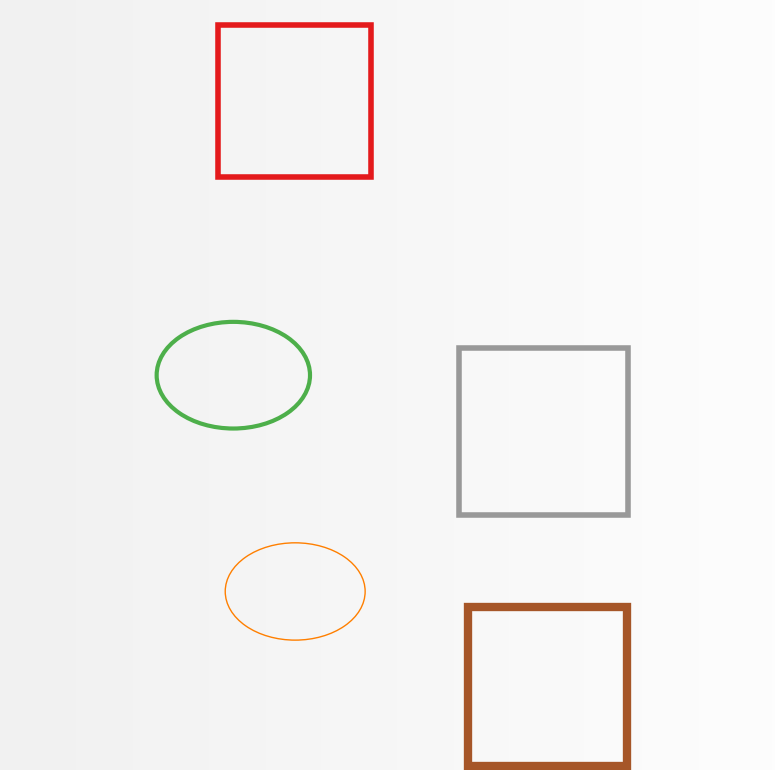[{"shape": "square", "thickness": 2, "radius": 0.49, "center": [0.38, 0.869]}, {"shape": "oval", "thickness": 1.5, "radius": 0.49, "center": [0.301, 0.513]}, {"shape": "oval", "thickness": 0.5, "radius": 0.45, "center": [0.381, 0.232]}, {"shape": "square", "thickness": 3, "radius": 0.51, "center": [0.706, 0.108]}, {"shape": "square", "thickness": 2, "radius": 0.54, "center": [0.702, 0.44]}]